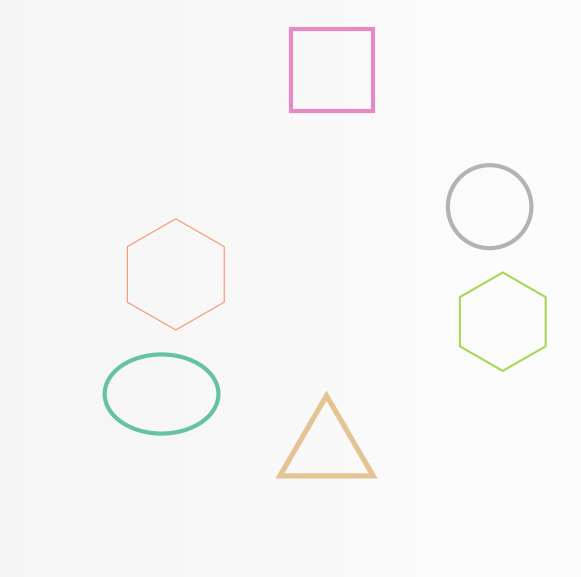[{"shape": "oval", "thickness": 2, "radius": 0.49, "center": [0.278, 0.317]}, {"shape": "hexagon", "thickness": 0.5, "radius": 0.48, "center": [0.302, 0.524]}, {"shape": "square", "thickness": 2, "radius": 0.36, "center": [0.571, 0.878]}, {"shape": "hexagon", "thickness": 1, "radius": 0.43, "center": [0.865, 0.442]}, {"shape": "triangle", "thickness": 2.5, "radius": 0.46, "center": [0.562, 0.221]}, {"shape": "circle", "thickness": 2, "radius": 0.36, "center": [0.842, 0.641]}]